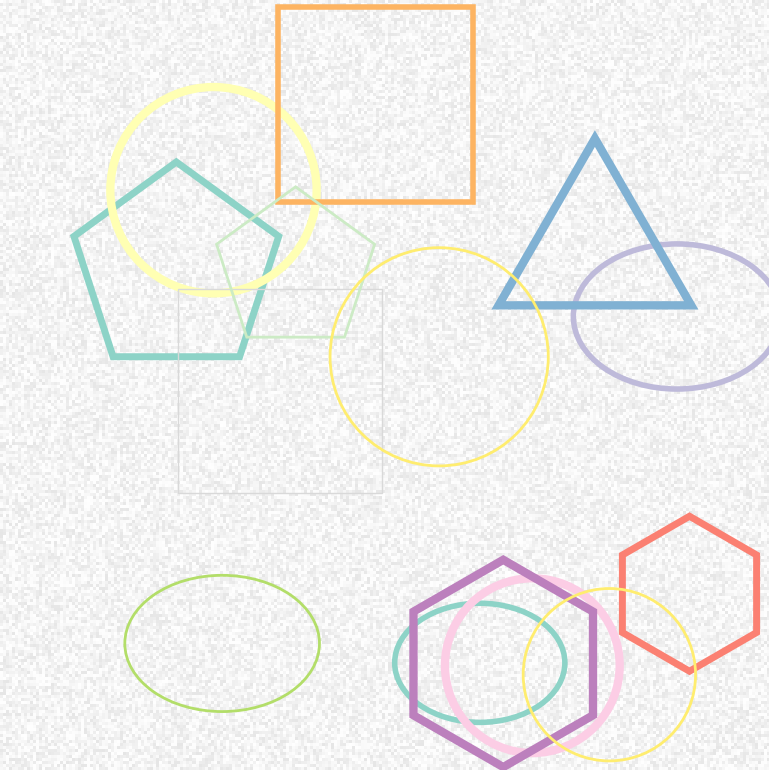[{"shape": "pentagon", "thickness": 2.5, "radius": 0.7, "center": [0.229, 0.65]}, {"shape": "oval", "thickness": 2, "radius": 0.55, "center": [0.623, 0.139]}, {"shape": "circle", "thickness": 3, "radius": 0.67, "center": [0.277, 0.753]}, {"shape": "oval", "thickness": 2, "radius": 0.67, "center": [0.879, 0.589]}, {"shape": "hexagon", "thickness": 2.5, "radius": 0.5, "center": [0.895, 0.229]}, {"shape": "triangle", "thickness": 3, "radius": 0.72, "center": [0.773, 0.676]}, {"shape": "square", "thickness": 2, "radius": 0.63, "center": [0.487, 0.864]}, {"shape": "oval", "thickness": 1, "radius": 0.63, "center": [0.288, 0.164]}, {"shape": "circle", "thickness": 3, "radius": 0.57, "center": [0.691, 0.136]}, {"shape": "square", "thickness": 0.5, "radius": 0.66, "center": [0.363, 0.492]}, {"shape": "hexagon", "thickness": 3, "radius": 0.67, "center": [0.654, 0.138]}, {"shape": "pentagon", "thickness": 1, "radius": 0.54, "center": [0.384, 0.649]}, {"shape": "circle", "thickness": 1, "radius": 0.56, "center": [0.791, 0.124]}, {"shape": "circle", "thickness": 1, "radius": 0.71, "center": [0.57, 0.537]}]